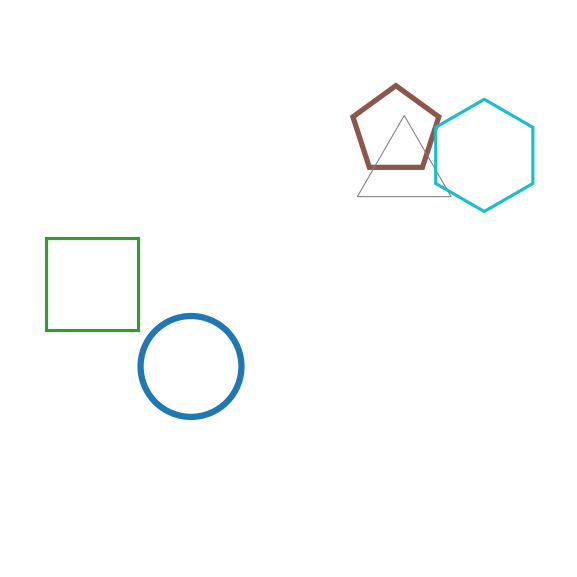[{"shape": "circle", "thickness": 3, "radius": 0.44, "center": [0.331, 0.365]}, {"shape": "square", "thickness": 1.5, "radius": 0.4, "center": [0.159, 0.507]}, {"shape": "pentagon", "thickness": 2.5, "radius": 0.39, "center": [0.686, 0.773]}, {"shape": "triangle", "thickness": 0.5, "radius": 0.47, "center": [0.7, 0.706]}, {"shape": "hexagon", "thickness": 1.5, "radius": 0.49, "center": [0.839, 0.73]}]